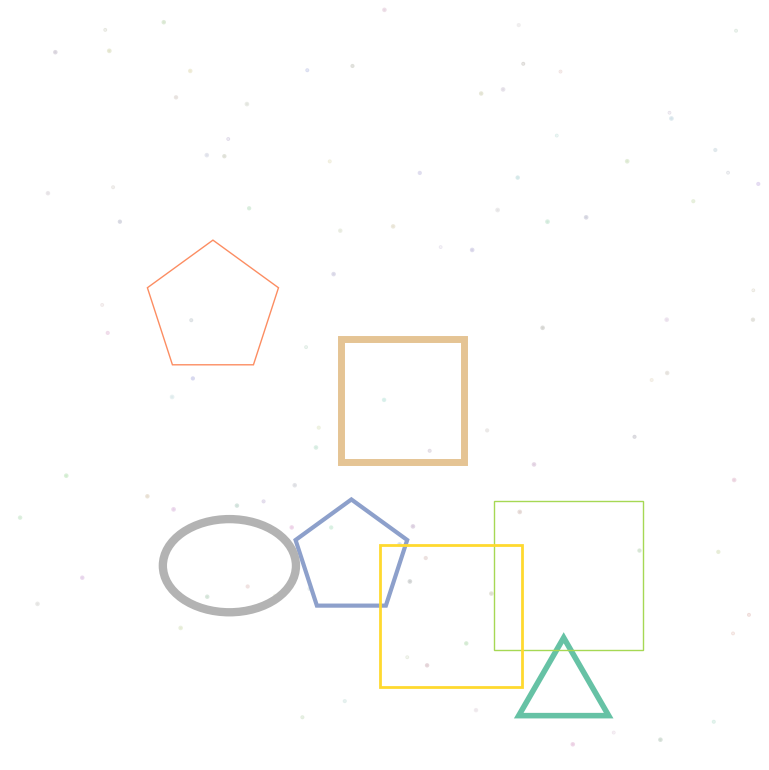[{"shape": "triangle", "thickness": 2, "radius": 0.34, "center": [0.732, 0.104]}, {"shape": "pentagon", "thickness": 0.5, "radius": 0.45, "center": [0.277, 0.599]}, {"shape": "pentagon", "thickness": 1.5, "radius": 0.38, "center": [0.456, 0.275]}, {"shape": "square", "thickness": 0.5, "radius": 0.48, "center": [0.738, 0.253]}, {"shape": "square", "thickness": 1, "radius": 0.46, "center": [0.585, 0.2]}, {"shape": "square", "thickness": 2.5, "radius": 0.4, "center": [0.523, 0.48]}, {"shape": "oval", "thickness": 3, "radius": 0.43, "center": [0.298, 0.265]}]